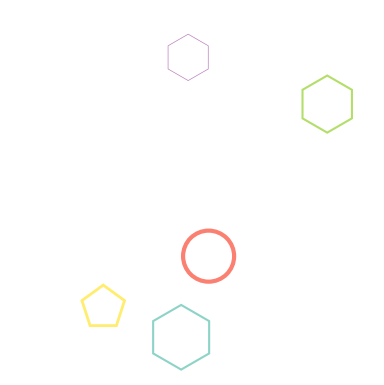[{"shape": "hexagon", "thickness": 1.5, "radius": 0.42, "center": [0.471, 0.124]}, {"shape": "circle", "thickness": 3, "radius": 0.33, "center": [0.542, 0.335]}, {"shape": "hexagon", "thickness": 1.5, "radius": 0.37, "center": [0.85, 0.73]}, {"shape": "hexagon", "thickness": 0.5, "radius": 0.3, "center": [0.489, 0.851]}, {"shape": "pentagon", "thickness": 2, "radius": 0.29, "center": [0.268, 0.201]}]